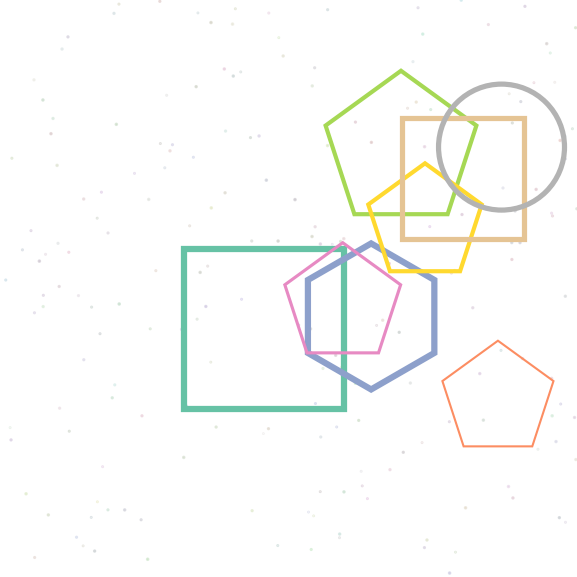[{"shape": "square", "thickness": 3, "radius": 0.69, "center": [0.457, 0.43]}, {"shape": "pentagon", "thickness": 1, "radius": 0.51, "center": [0.862, 0.308]}, {"shape": "hexagon", "thickness": 3, "radius": 0.63, "center": [0.643, 0.451]}, {"shape": "pentagon", "thickness": 1.5, "radius": 0.53, "center": [0.593, 0.473]}, {"shape": "pentagon", "thickness": 2, "radius": 0.69, "center": [0.694, 0.739]}, {"shape": "pentagon", "thickness": 2, "radius": 0.52, "center": [0.736, 0.613]}, {"shape": "square", "thickness": 2.5, "radius": 0.53, "center": [0.802, 0.69]}, {"shape": "circle", "thickness": 2.5, "radius": 0.55, "center": [0.868, 0.744]}]